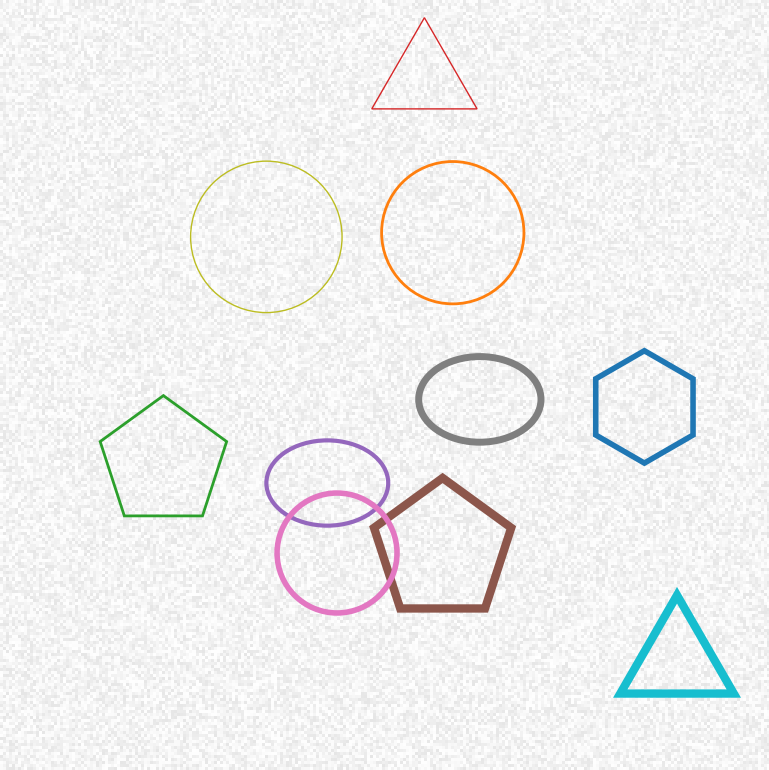[{"shape": "hexagon", "thickness": 2, "radius": 0.36, "center": [0.837, 0.472]}, {"shape": "circle", "thickness": 1, "radius": 0.46, "center": [0.588, 0.698]}, {"shape": "pentagon", "thickness": 1, "radius": 0.43, "center": [0.212, 0.4]}, {"shape": "triangle", "thickness": 0.5, "radius": 0.39, "center": [0.551, 0.898]}, {"shape": "oval", "thickness": 1.5, "radius": 0.4, "center": [0.425, 0.373]}, {"shape": "pentagon", "thickness": 3, "radius": 0.47, "center": [0.575, 0.286]}, {"shape": "circle", "thickness": 2, "radius": 0.39, "center": [0.438, 0.282]}, {"shape": "oval", "thickness": 2.5, "radius": 0.4, "center": [0.623, 0.481]}, {"shape": "circle", "thickness": 0.5, "radius": 0.49, "center": [0.346, 0.692]}, {"shape": "triangle", "thickness": 3, "radius": 0.43, "center": [0.879, 0.142]}]